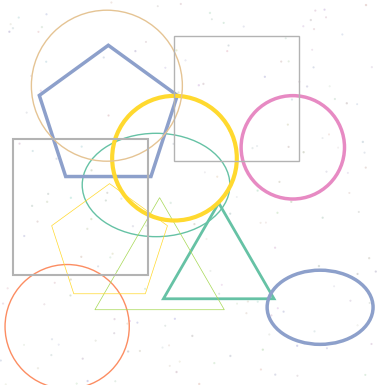[{"shape": "oval", "thickness": 1, "radius": 0.96, "center": [0.405, 0.52]}, {"shape": "triangle", "thickness": 2, "radius": 0.83, "center": [0.568, 0.307]}, {"shape": "circle", "thickness": 1, "radius": 0.81, "center": [0.174, 0.152]}, {"shape": "pentagon", "thickness": 2.5, "radius": 0.94, "center": [0.281, 0.694]}, {"shape": "oval", "thickness": 2.5, "radius": 0.69, "center": [0.831, 0.202]}, {"shape": "circle", "thickness": 2.5, "radius": 0.67, "center": [0.761, 0.617]}, {"shape": "triangle", "thickness": 0.5, "radius": 0.97, "center": [0.415, 0.293]}, {"shape": "pentagon", "thickness": 0.5, "radius": 0.79, "center": [0.285, 0.365]}, {"shape": "circle", "thickness": 3, "radius": 0.81, "center": [0.453, 0.589]}, {"shape": "circle", "thickness": 1, "radius": 0.98, "center": [0.278, 0.777]}, {"shape": "square", "thickness": 1.5, "radius": 0.88, "center": [0.209, 0.463]}, {"shape": "square", "thickness": 1, "radius": 0.81, "center": [0.615, 0.744]}]